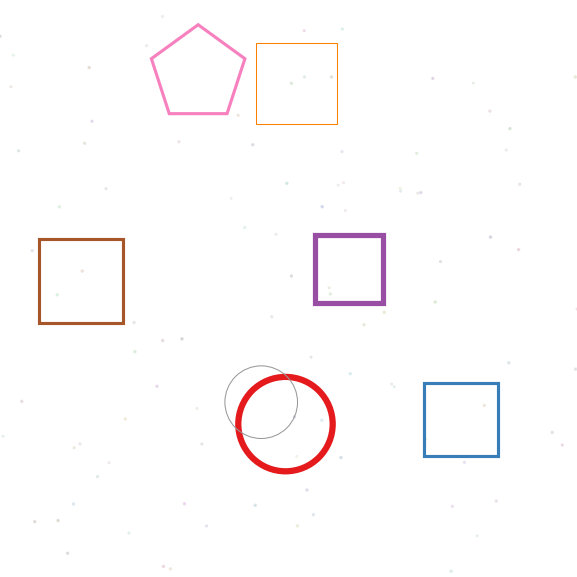[{"shape": "circle", "thickness": 3, "radius": 0.41, "center": [0.494, 0.265]}, {"shape": "square", "thickness": 1.5, "radius": 0.32, "center": [0.798, 0.273]}, {"shape": "square", "thickness": 2.5, "radius": 0.29, "center": [0.604, 0.533]}, {"shape": "square", "thickness": 0.5, "radius": 0.35, "center": [0.513, 0.854]}, {"shape": "square", "thickness": 1.5, "radius": 0.36, "center": [0.141, 0.513]}, {"shape": "pentagon", "thickness": 1.5, "radius": 0.43, "center": [0.343, 0.871]}, {"shape": "circle", "thickness": 0.5, "radius": 0.31, "center": [0.452, 0.303]}]